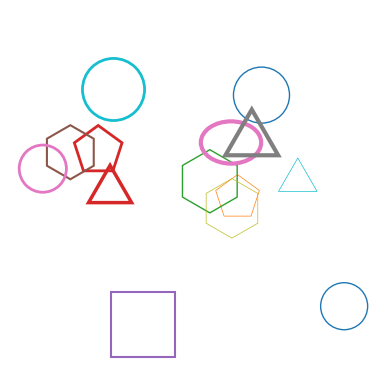[{"shape": "circle", "thickness": 1, "radius": 0.31, "center": [0.894, 0.205]}, {"shape": "circle", "thickness": 1, "radius": 0.36, "center": [0.679, 0.753]}, {"shape": "pentagon", "thickness": 0.5, "radius": 0.3, "center": [0.617, 0.487]}, {"shape": "hexagon", "thickness": 1, "radius": 0.41, "center": [0.545, 0.529]}, {"shape": "triangle", "thickness": 2.5, "radius": 0.32, "center": [0.286, 0.506]}, {"shape": "pentagon", "thickness": 2, "radius": 0.33, "center": [0.255, 0.609]}, {"shape": "square", "thickness": 1.5, "radius": 0.42, "center": [0.371, 0.156]}, {"shape": "hexagon", "thickness": 1.5, "radius": 0.35, "center": [0.183, 0.605]}, {"shape": "oval", "thickness": 3, "radius": 0.39, "center": [0.6, 0.63]}, {"shape": "circle", "thickness": 2, "radius": 0.31, "center": [0.111, 0.562]}, {"shape": "triangle", "thickness": 3, "radius": 0.4, "center": [0.654, 0.636]}, {"shape": "hexagon", "thickness": 0.5, "radius": 0.39, "center": [0.603, 0.459]}, {"shape": "circle", "thickness": 2, "radius": 0.4, "center": [0.295, 0.768]}, {"shape": "triangle", "thickness": 0.5, "radius": 0.29, "center": [0.773, 0.532]}]